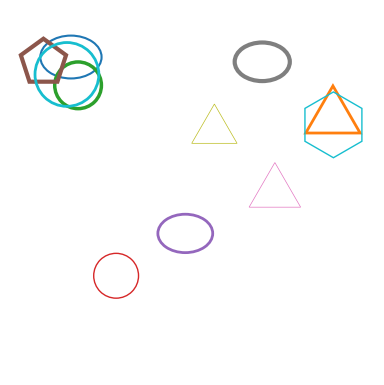[{"shape": "oval", "thickness": 1.5, "radius": 0.4, "center": [0.184, 0.852]}, {"shape": "triangle", "thickness": 2, "radius": 0.41, "center": [0.865, 0.695]}, {"shape": "circle", "thickness": 2.5, "radius": 0.3, "center": [0.203, 0.778]}, {"shape": "circle", "thickness": 1, "radius": 0.29, "center": [0.302, 0.284]}, {"shape": "oval", "thickness": 2, "radius": 0.36, "center": [0.481, 0.394]}, {"shape": "pentagon", "thickness": 3, "radius": 0.31, "center": [0.113, 0.838]}, {"shape": "triangle", "thickness": 0.5, "radius": 0.39, "center": [0.714, 0.501]}, {"shape": "oval", "thickness": 3, "radius": 0.36, "center": [0.681, 0.84]}, {"shape": "triangle", "thickness": 0.5, "radius": 0.34, "center": [0.557, 0.662]}, {"shape": "circle", "thickness": 2, "radius": 0.41, "center": [0.174, 0.807]}, {"shape": "hexagon", "thickness": 1, "radius": 0.43, "center": [0.866, 0.676]}]